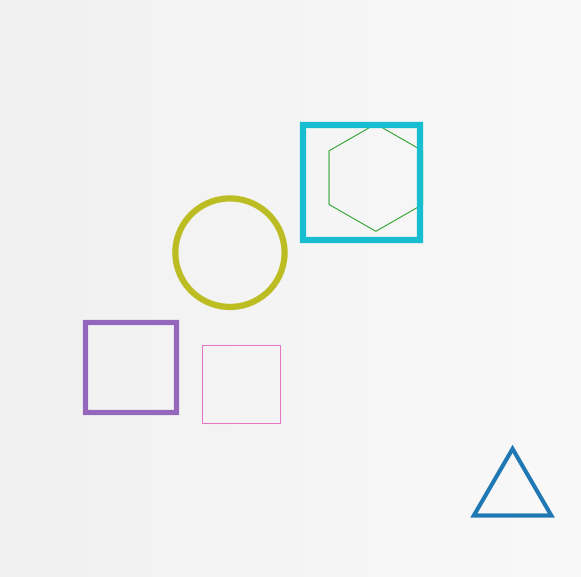[{"shape": "triangle", "thickness": 2, "radius": 0.38, "center": [0.882, 0.145]}, {"shape": "hexagon", "thickness": 0.5, "radius": 0.46, "center": [0.647, 0.692]}, {"shape": "square", "thickness": 2.5, "radius": 0.39, "center": [0.225, 0.363]}, {"shape": "square", "thickness": 0.5, "radius": 0.34, "center": [0.415, 0.334]}, {"shape": "circle", "thickness": 3, "radius": 0.47, "center": [0.396, 0.562]}, {"shape": "square", "thickness": 3, "radius": 0.5, "center": [0.622, 0.683]}]